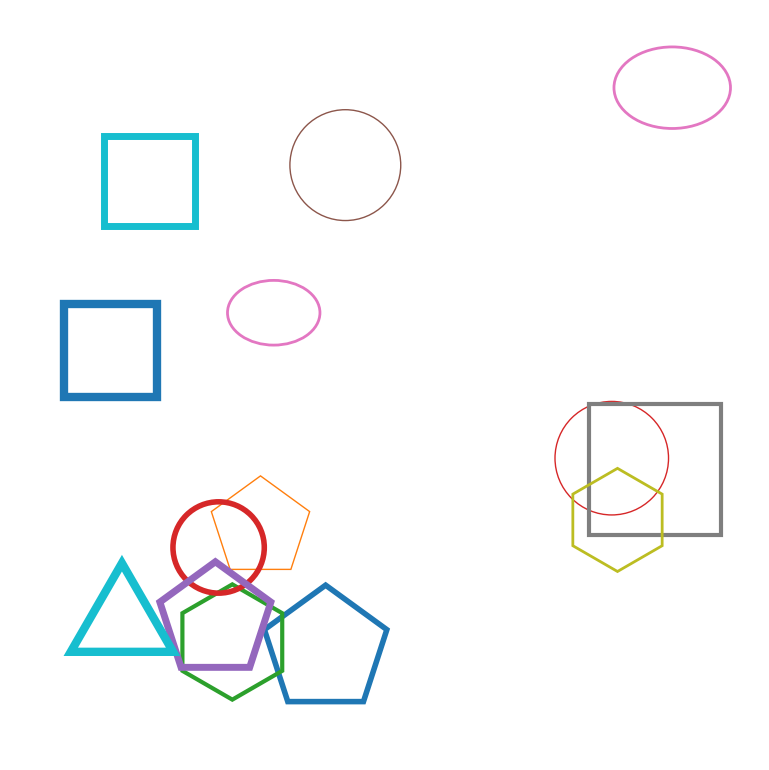[{"shape": "square", "thickness": 3, "radius": 0.3, "center": [0.143, 0.545]}, {"shape": "pentagon", "thickness": 2, "radius": 0.42, "center": [0.423, 0.156]}, {"shape": "pentagon", "thickness": 0.5, "radius": 0.34, "center": [0.338, 0.315]}, {"shape": "hexagon", "thickness": 1.5, "radius": 0.37, "center": [0.302, 0.166]}, {"shape": "circle", "thickness": 0.5, "radius": 0.37, "center": [0.794, 0.405]}, {"shape": "circle", "thickness": 2, "radius": 0.3, "center": [0.284, 0.289]}, {"shape": "pentagon", "thickness": 2.5, "radius": 0.38, "center": [0.28, 0.195]}, {"shape": "circle", "thickness": 0.5, "radius": 0.36, "center": [0.448, 0.786]}, {"shape": "oval", "thickness": 1, "radius": 0.3, "center": [0.355, 0.594]}, {"shape": "oval", "thickness": 1, "radius": 0.38, "center": [0.873, 0.886]}, {"shape": "square", "thickness": 1.5, "radius": 0.43, "center": [0.851, 0.39]}, {"shape": "hexagon", "thickness": 1, "radius": 0.33, "center": [0.802, 0.325]}, {"shape": "triangle", "thickness": 3, "radius": 0.38, "center": [0.158, 0.192]}, {"shape": "square", "thickness": 2.5, "radius": 0.29, "center": [0.194, 0.765]}]